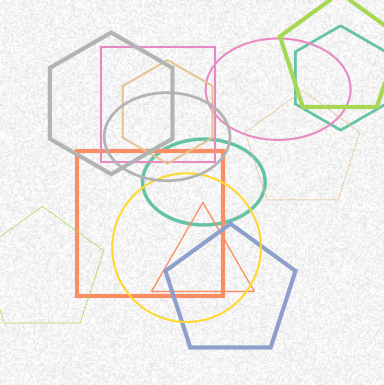[{"shape": "oval", "thickness": 2.5, "radius": 0.8, "center": [0.529, 0.527]}, {"shape": "hexagon", "thickness": 2, "radius": 0.68, "center": [0.885, 0.798]}, {"shape": "triangle", "thickness": 1, "radius": 0.77, "center": [0.527, 0.32]}, {"shape": "square", "thickness": 3, "radius": 0.95, "center": [0.389, 0.419]}, {"shape": "pentagon", "thickness": 3, "radius": 0.89, "center": [0.599, 0.241]}, {"shape": "oval", "thickness": 1.5, "radius": 0.94, "center": [0.722, 0.768]}, {"shape": "square", "thickness": 1.5, "radius": 0.74, "center": [0.41, 0.729]}, {"shape": "pentagon", "thickness": 3, "radius": 0.82, "center": [0.883, 0.855]}, {"shape": "pentagon", "thickness": 0.5, "radius": 0.84, "center": [0.11, 0.297]}, {"shape": "circle", "thickness": 1.5, "radius": 0.97, "center": [0.485, 0.357]}, {"shape": "pentagon", "thickness": 0.5, "radius": 0.78, "center": [0.786, 0.608]}, {"shape": "hexagon", "thickness": 1.5, "radius": 0.67, "center": [0.435, 0.71]}, {"shape": "hexagon", "thickness": 3, "radius": 0.92, "center": [0.289, 0.732]}, {"shape": "oval", "thickness": 2, "radius": 0.82, "center": [0.434, 0.645]}]